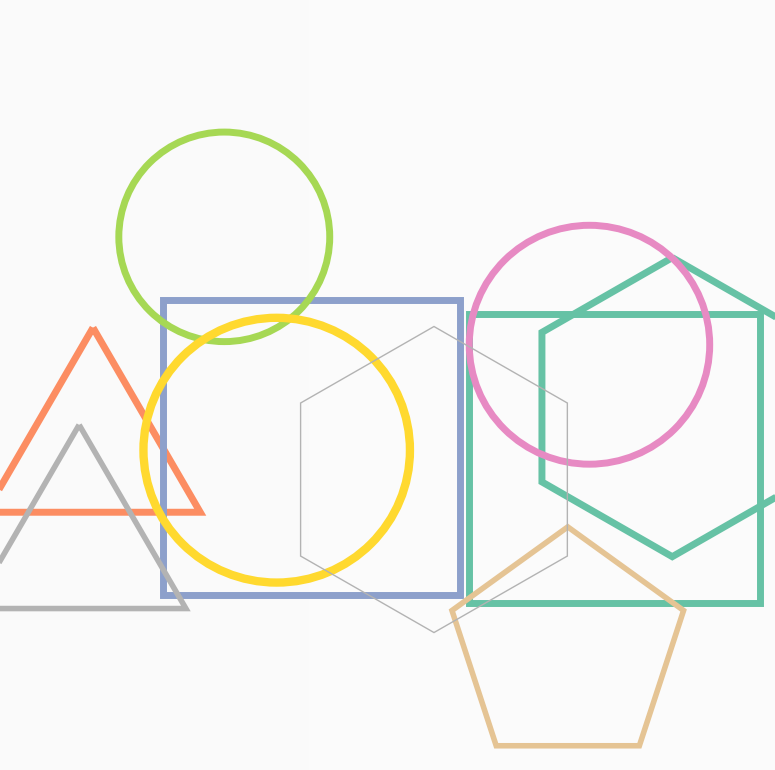[{"shape": "hexagon", "thickness": 2.5, "radius": 0.97, "center": [0.867, 0.471]}, {"shape": "square", "thickness": 2.5, "radius": 0.94, "center": [0.793, 0.404]}, {"shape": "triangle", "thickness": 2.5, "radius": 0.8, "center": [0.12, 0.415]}, {"shape": "square", "thickness": 2.5, "radius": 0.96, "center": [0.402, 0.419]}, {"shape": "circle", "thickness": 2.5, "radius": 0.78, "center": [0.761, 0.552]}, {"shape": "circle", "thickness": 2.5, "radius": 0.68, "center": [0.289, 0.692]}, {"shape": "circle", "thickness": 3, "radius": 0.86, "center": [0.357, 0.415]}, {"shape": "pentagon", "thickness": 2, "radius": 0.79, "center": [0.733, 0.159]}, {"shape": "hexagon", "thickness": 0.5, "radius": 0.99, "center": [0.56, 0.377]}, {"shape": "triangle", "thickness": 2, "radius": 0.8, "center": [0.102, 0.289]}]